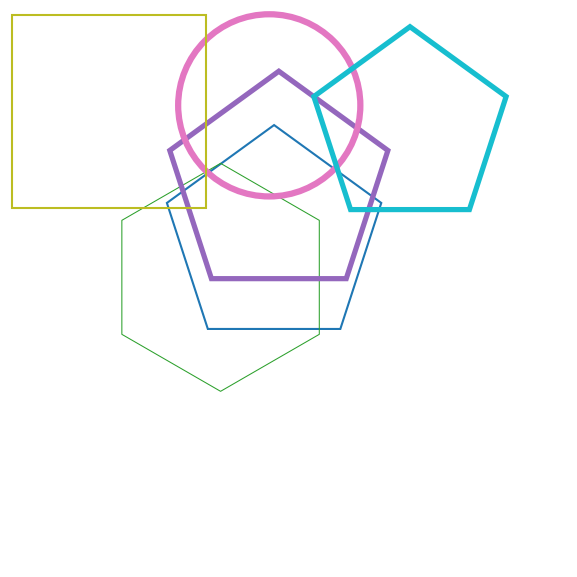[{"shape": "pentagon", "thickness": 1, "radius": 0.98, "center": [0.475, 0.587]}, {"shape": "hexagon", "thickness": 0.5, "radius": 0.99, "center": [0.382, 0.519]}, {"shape": "pentagon", "thickness": 2.5, "radius": 0.99, "center": [0.483, 0.677]}, {"shape": "circle", "thickness": 3, "radius": 0.79, "center": [0.466, 0.817]}, {"shape": "square", "thickness": 1, "radius": 0.84, "center": [0.189, 0.806]}, {"shape": "pentagon", "thickness": 2.5, "radius": 0.88, "center": [0.71, 0.778]}]